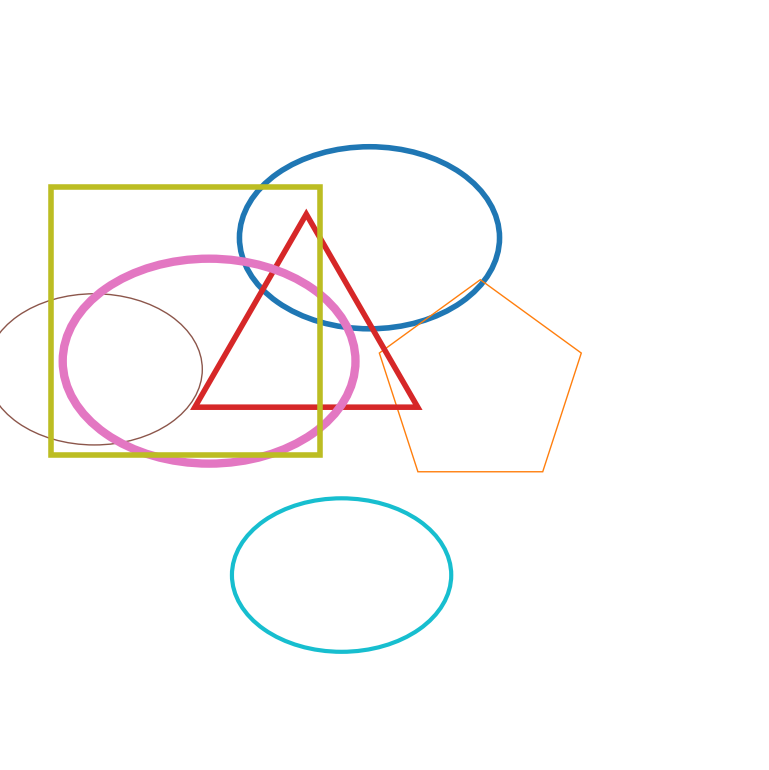[{"shape": "oval", "thickness": 2, "radius": 0.84, "center": [0.48, 0.691]}, {"shape": "pentagon", "thickness": 0.5, "radius": 0.69, "center": [0.624, 0.499]}, {"shape": "triangle", "thickness": 2, "radius": 0.84, "center": [0.398, 0.555]}, {"shape": "oval", "thickness": 0.5, "radius": 0.7, "center": [0.123, 0.52]}, {"shape": "oval", "thickness": 3, "radius": 0.95, "center": [0.272, 0.531]}, {"shape": "square", "thickness": 2, "radius": 0.87, "center": [0.241, 0.583]}, {"shape": "oval", "thickness": 1.5, "radius": 0.71, "center": [0.444, 0.253]}]